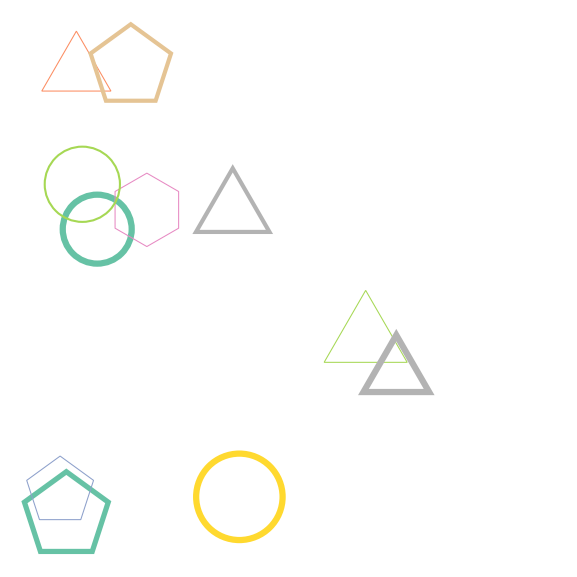[{"shape": "pentagon", "thickness": 2.5, "radius": 0.38, "center": [0.115, 0.106]}, {"shape": "circle", "thickness": 3, "radius": 0.3, "center": [0.168, 0.602]}, {"shape": "triangle", "thickness": 0.5, "radius": 0.35, "center": [0.132, 0.876]}, {"shape": "pentagon", "thickness": 0.5, "radius": 0.3, "center": [0.104, 0.149]}, {"shape": "hexagon", "thickness": 0.5, "radius": 0.32, "center": [0.254, 0.636]}, {"shape": "triangle", "thickness": 0.5, "radius": 0.42, "center": [0.633, 0.413]}, {"shape": "circle", "thickness": 1, "radius": 0.33, "center": [0.143, 0.68]}, {"shape": "circle", "thickness": 3, "radius": 0.37, "center": [0.415, 0.139]}, {"shape": "pentagon", "thickness": 2, "radius": 0.37, "center": [0.226, 0.884]}, {"shape": "triangle", "thickness": 3, "radius": 0.33, "center": [0.686, 0.353]}, {"shape": "triangle", "thickness": 2, "radius": 0.37, "center": [0.403, 0.634]}]